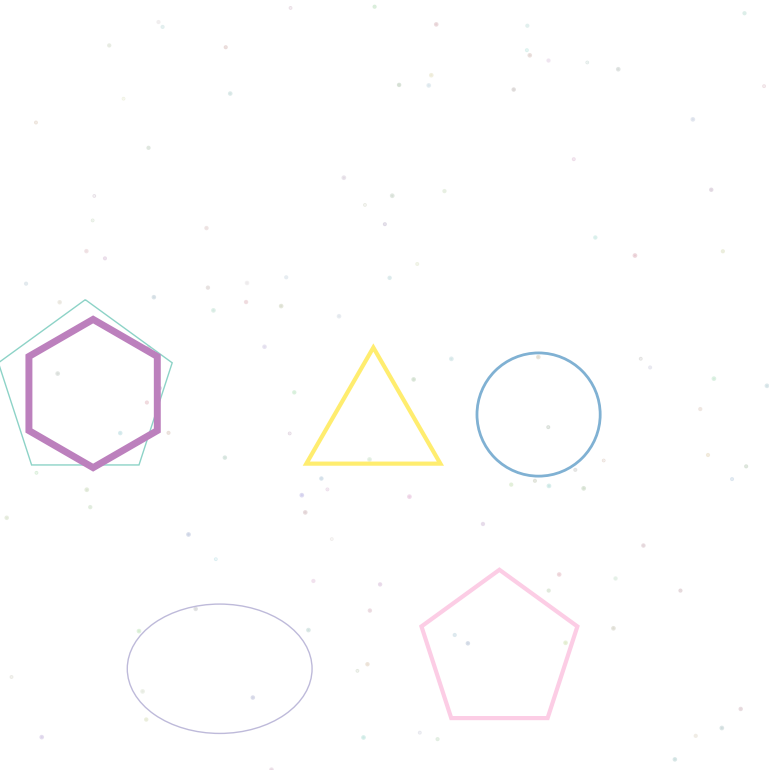[{"shape": "pentagon", "thickness": 0.5, "radius": 0.59, "center": [0.111, 0.492]}, {"shape": "oval", "thickness": 0.5, "radius": 0.6, "center": [0.285, 0.131]}, {"shape": "circle", "thickness": 1, "radius": 0.4, "center": [0.699, 0.462]}, {"shape": "pentagon", "thickness": 1.5, "radius": 0.53, "center": [0.649, 0.154]}, {"shape": "hexagon", "thickness": 2.5, "radius": 0.48, "center": [0.121, 0.489]}, {"shape": "triangle", "thickness": 1.5, "radius": 0.5, "center": [0.485, 0.448]}]